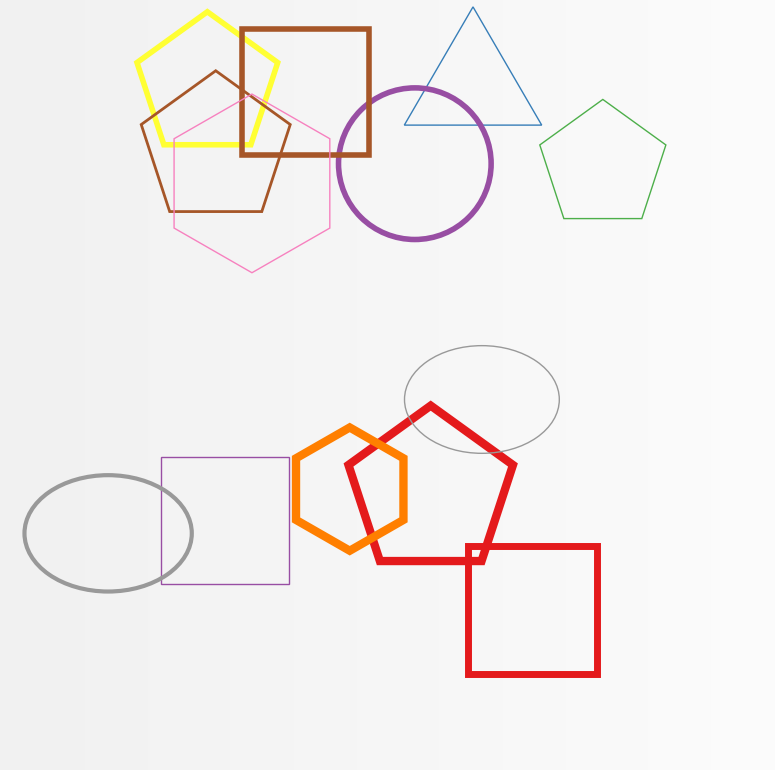[{"shape": "pentagon", "thickness": 3, "radius": 0.56, "center": [0.556, 0.362]}, {"shape": "square", "thickness": 2.5, "radius": 0.42, "center": [0.687, 0.208]}, {"shape": "triangle", "thickness": 0.5, "radius": 0.51, "center": [0.61, 0.889]}, {"shape": "pentagon", "thickness": 0.5, "radius": 0.43, "center": [0.778, 0.785]}, {"shape": "square", "thickness": 0.5, "radius": 0.41, "center": [0.291, 0.324]}, {"shape": "circle", "thickness": 2, "radius": 0.49, "center": [0.535, 0.787]}, {"shape": "hexagon", "thickness": 3, "radius": 0.4, "center": [0.451, 0.365]}, {"shape": "pentagon", "thickness": 2, "radius": 0.48, "center": [0.268, 0.889]}, {"shape": "pentagon", "thickness": 1, "radius": 0.51, "center": [0.278, 0.807]}, {"shape": "square", "thickness": 2, "radius": 0.41, "center": [0.394, 0.88]}, {"shape": "hexagon", "thickness": 0.5, "radius": 0.58, "center": [0.325, 0.762]}, {"shape": "oval", "thickness": 0.5, "radius": 0.5, "center": [0.622, 0.481]}, {"shape": "oval", "thickness": 1.5, "radius": 0.54, "center": [0.14, 0.307]}]